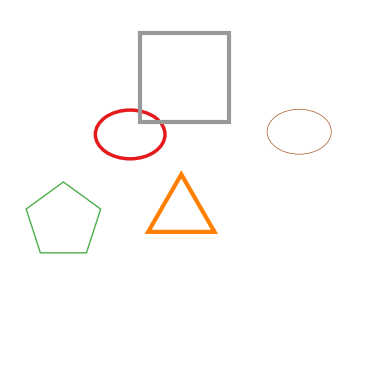[{"shape": "oval", "thickness": 2.5, "radius": 0.45, "center": [0.338, 0.651]}, {"shape": "pentagon", "thickness": 1, "radius": 0.51, "center": [0.165, 0.426]}, {"shape": "triangle", "thickness": 3, "radius": 0.5, "center": [0.471, 0.447]}, {"shape": "oval", "thickness": 0.5, "radius": 0.42, "center": [0.777, 0.658]}, {"shape": "square", "thickness": 3, "radius": 0.58, "center": [0.48, 0.798]}]